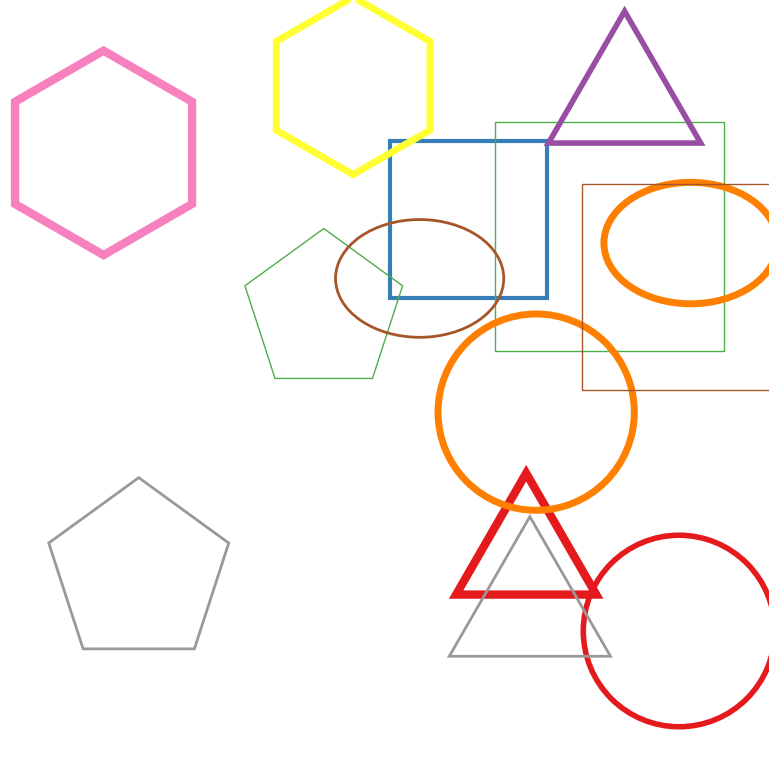[{"shape": "circle", "thickness": 2, "radius": 0.62, "center": [0.882, 0.181]}, {"shape": "triangle", "thickness": 3, "radius": 0.53, "center": [0.683, 0.28]}, {"shape": "square", "thickness": 1.5, "radius": 0.51, "center": [0.609, 0.715]}, {"shape": "square", "thickness": 0.5, "radius": 0.74, "center": [0.791, 0.693]}, {"shape": "pentagon", "thickness": 0.5, "radius": 0.54, "center": [0.42, 0.596]}, {"shape": "triangle", "thickness": 2, "radius": 0.57, "center": [0.811, 0.871]}, {"shape": "circle", "thickness": 2.5, "radius": 0.64, "center": [0.696, 0.465]}, {"shape": "oval", "thickness": 2.5, "radius": 0.56, "center": [0.897, 0.684]}, {"shape": "hexagon", "thickness": 2.5, "radius": 0.58, "center": [0.459, 0.889]}, {"shape": "oval", "thickness": 1, "radius": 0.55, "center": [0.545, 0.638]}, {"shape": "square", "thickness": 0.5, "radius": 0.67, "center": [0.89, 0.627]}, {"shape": "hexagon", "thickness": 3, "radius": 0.66, "center": [0.134, 0.801]}, {"shape": "pentagon", "thickness": 1, "radius": 0.61, "center": [0.18, 0.257]}, {"shape": "triangle", "thickness": 1, "radius": 0.6, "center": [0.688, 0.208]}]